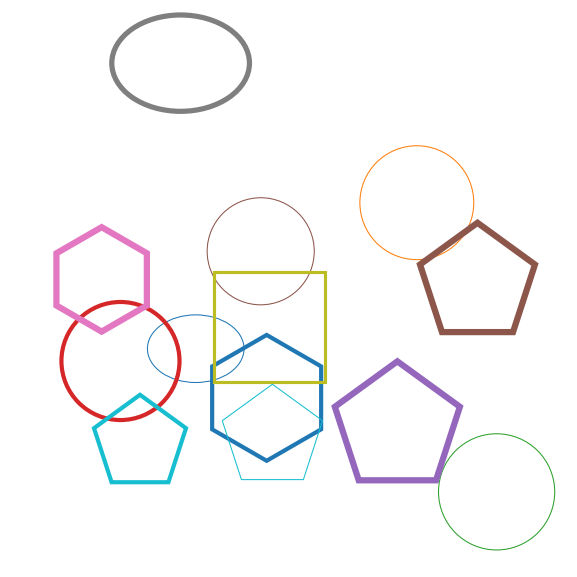[{"shape": "oval", "thickness": 0.5, "radius": 0.42, "center": [0.339, 0.395]}, {"shape": "hexagon", "thickness": 2, "radius": 0.54, "center": [0.462, 0.31]}, {"shape": "circle", "thickness": 0.5, "radius": 0.49, "center": [0.722, 0.648]}, {"shape": "circle", "thickness": 0.5, "radius": 0.5, "center": [0.86, 0.147]}, {"shape": "circle", "thickness": 2, "radius": 0.51, "center": [0.209, 0.374]}, {"shape": "pentagon", "thickness": 3, "radius": 0.57, "center": [0.688, 0.26]}, {"shape": "circle", "thickness": 0.5, "radius": 0.46, "center": [0.451, 0.564]}, {"shape": "pentagon", "thickness": 3, "radius": 0.52, "center": [0.827, 0.509]}, {"shape": "hexagon", "thickness": 3, "radius": 0.45, "center": [0.176, 0.515]}, {"shape": "oval", "thickness": 2.5, "radius": 0.6, "center": [0.313, 0.89]}, {"shape": "square", "thickness": 1.5, "radius": 0.48, "center": [0.467, 0.433]}, {"shape": "pentagon", "thickness": 2, "radius": 0.42, "center": [0.242, 0.232]}, {"shape": "pentagon", "thickness": 0.5, "radius": 0.46, "center": [0.472, 0.242]}]